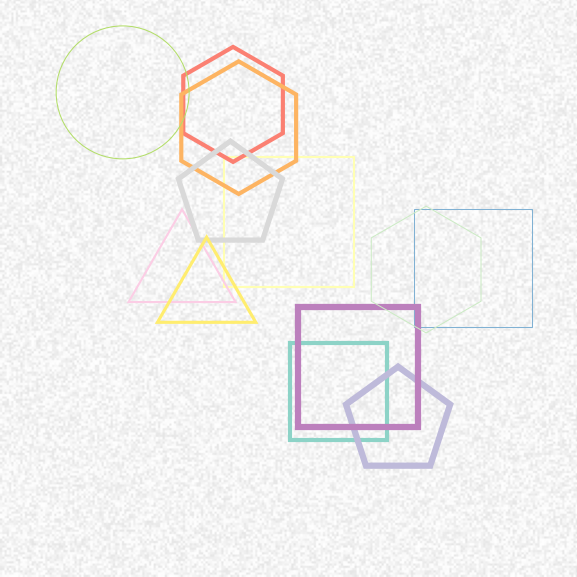[{"shape": "square", "thickness": 2, "radius": 0.42, "center": [0.586, 0.321]}, {"shape": "square", "thickness": 1, "radius": 0.56, "center": [0.5, 0.615]}, {"shape": "pentagon", "thickness": 3, "radius": 0.47, "center": [0.689, 0.269]}, {"shape": "hexagon", "thickness": 2, "radius": 0.5, "center": [0.404, 0.818]}, {"shape": "square", "thickness": 0.5, "radius": 0.51, "center": [0.82, 0.534]}, {"shape": "hexagon", "thickness": 2, "radius": 0.57, "center": [0.413, 0.778]}, {"shape": "circle", "thickness": 0.5, "radius": 0.58, "center": [0.212, 0.839]}, {"shape": "triangle", "thickness": 1, "radius": 0.53, "center": [0.315, 0.53]}, {"shape": "pentagon", "thickness": 2.5, "radius": 0.47, "center": [0.399, 0.66]}, {"shape": "square", "thickness": 3, "radius": 0.52, "center": [0.62, 0.363]}, {"shape": "hexagon", "thickness": 0.5, "radius": 0.55, "center": [0.738, 0.532]}, {"shape": "triangle", "thickness": 1.5, "radius": 0.49, "center": [0.358, 0.49]}]